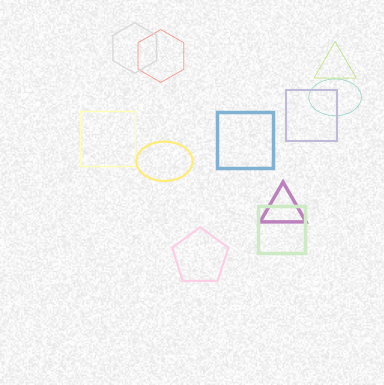[{"shape": "oval", "thickness": 0.5, "radius": 0.34, "center": [0.87, 0.747]}, {"shape": "square", "thickness": 1, "radius": 0.36, "center": [0.278, 0.641]}, {"shape": "square", "thickness": 1.5, "radius": 0.33, "center": [0.809, 0.7]}, {"shape": "hexagon", "thickness": 0.5, "radius": 0.34, "center": [0.418, 0.855]}, {"shape": "square", "thickness": 2.5, "radius": 0.36, "center": [0.636, 0.636]}, {"shape": "triangle", "thickness": 0.5, "radius": 0.32, "center": [0.87, 0.829]}, {"shape": "pentagon", "thickness": 1.5, "radius": 0.38, "center": [0.52, 0.333]}, {"shape": "hexagon", "thickness": 1, "radius": 0.33, "center": [0.35, 0.875]}, {"shape": "triangle", "thickness": 2.5, "radius": 0.34, "center": [0.735, 0.458]}, {"shape": "square", "thickness": 2.5, "radius": 0.3, "center": [0.731, 0.403]}, {"shape": "oval", "thickness": 1.5, "radius": 0.37, "center": [0.427, 0.581]}]